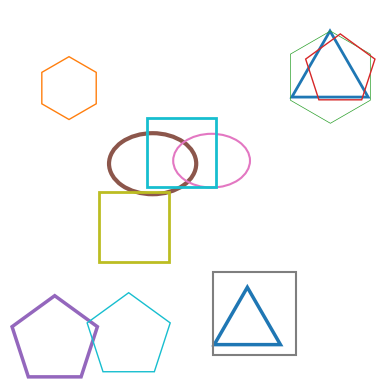[{"shape": "triangle", "thickness": 2, "radius": 0.57, "center": [0.857, 0.805]}, {"shape": "triangle", "thickness": 2.5, "radius": 0.5, "center": [0.642, 0.154]}, {"shape": "hexagon", "thickness": 1, "radius": 0.41, "center": [0.179, 0.771]}, {"shape": "hexagon", "thickness": 0.5, "radius": 0.6, "center": [0.858, 0.8]}, {"shape": "pentagon", "thickness": 1, "radius": 0.47, "center": [0.884, 0.817]}, {"shape": "pentagon", "thickness": 2.5, "radius": 0.58, "center": [0.142, 0.115]}, {"shape": "oval", "thickness": 3, "radius": 0.57, "center": [0.396, 0.575]}, {"shape": "oval", "thickness": 1.5, "radius": 0.5, "center": [0.55, 0.583]}, {"shape": "square", "thickness": 1.5, "radius": 0.54, "center": [0.66, 0.185]}, {"shape": "square", "thickness": 2, "radius": 0.46, "center": [0.349, 0.411]}, {"shape": "pentagon", "thickness": 1, "radius": 0.57, "center": [0.334, 0.126]}, {"shape": "square", "thickness": 2, "radius": 0.45, "center": [0.471, 0.604]}]